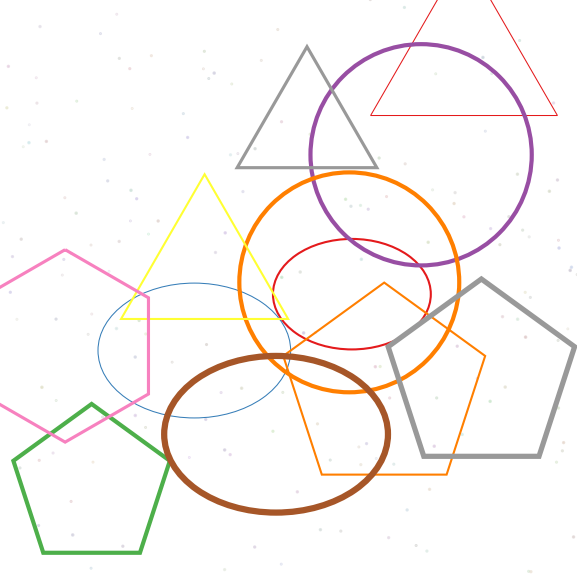[{"shape": "triangle", "thickness": 0.5, "radius": 0.93, "center": [0.803, 0.892]}, {"shape": "oval", "thickness": 1, "radius": 0.68, "center": [0.609, 0.49]}, {"shape": "oval", "thickness": 0.5, "radius": 0.83, "center": [0.336, 0.392]}, {"shape": "pentagon", "thickness": 2, "radius": 0.71, "center": [0.159, 0.157]}, {"shape": "circle", "thickness": 2, "radius": 0.96, "center": [0.729, 0.731]}, {"shape": "circle", "thickness": 2, "radius": 0.95, "center": [0.605, 0.51]}, {"shape": "pentagon", "thickness": 1, "radius": 0.92, "center": [0.665, 0.326]}, {"shape": "triangle", "thickness": 1, "radius": 0.84, "center": [0.354, 0.53]}, {"shape": "oval", "thickness": 3, "radius": 0.97, "center": [0.478, 0.247]}, {"shape": "hexagon", "thickness": 1.5, "radius": 0.83, "center": [0.113, 0.4]}, {"shape": "triangle", "thickness": 1.5, "radius": 0.7, "center": [0.532, 0.779]}, {"shape": "pentagon", "thickness": 2.5, "radius": 0.85, "center": [0.834, 0.346]}]